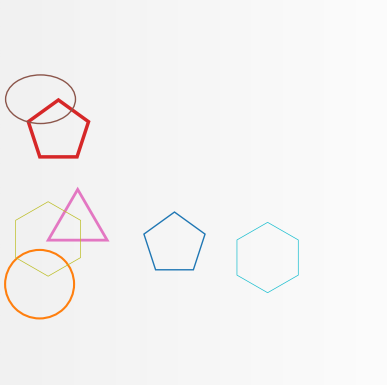[{"shape": "pentagon", "thickness": 1, "radius": 0.41, "center": [0.45, 0.366]}, {"shape": "circle", "thickness": 1.5, "radius": 0.45, "center": [0.102, 0.262]}, {"shape": "pentagon", "thickness": 2.5, "radius": 0.41, "center": [0.151, 0.659]}, {"shape": "oval", "thickness": 1, "radius": 0.45, "center": [0.105, 0.742]}, {"shape": "triangle", "thickness": 2, "radius": 0.44, "center": [0.2, 0.42]}, {"shape": "hexagon", "thickness": 0.5, "radius": 0.48, "center": [0.124, 0.379]}, {"shape": "hexagon", "thickness": 0.5, "radius": 0.46, "center": [0.691, 0.331]}]